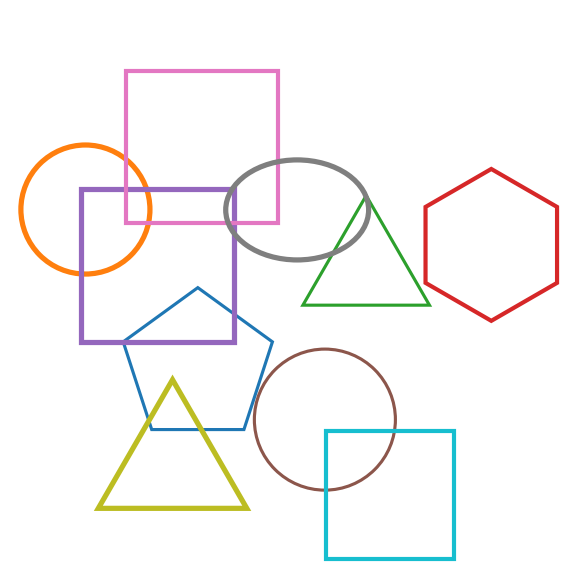[{"shape": "pentagon", "thickness": 1.5, "radius": 0.68, "center": [0.343, 0.365]}, {"shape": "circle", "thickness": 2.5, "radius": 0.56, "center": [0.148, 0.636]}, {"shape": "triangle", "thickness": 1.5, "radius": 0.63, "center": [0.634, 0.534]}, {"shape": "hexagon", "thickness": 2, "radius": 0.66, "center": [0.851, 0.575]}, {"shape": "square", "thickness": 2.5, "radius": 0.66, "center": [0.273, 0.539]}, {"shape": "circle", "thickness": 1.5, "radius": 0.61, "center": [0.563, 0.273]}, {"shape": "square", "thickness": 2, "radius": 0.66, "center": [0.35, 0.744]}, {"shape": "oval", "thickness": 2.5, "radius": 0.62, "center": [0.515, 0.636]}, {"shape": "triangle", "thickness": 2.5, "radius": 0.74, "center": [0.299, 0.193]}, {"shape": "square", "thickness": 2, "radius": 0.55, "center": [0.676, 0.142]}]